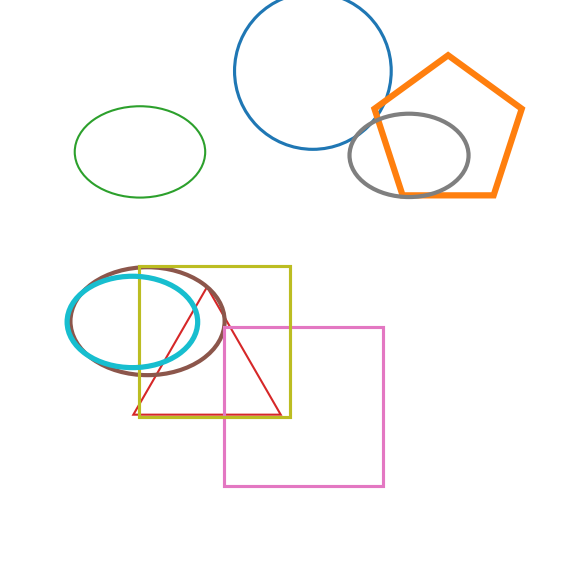[{"shape": "circle", "thickness": 1.5, "radius": 0.68, "center": [0.542, 0.876]}, {"shape": "pentagon", "thickness": 3, "radius": 0.67, "center": [0.776, 0.769]}, {"shape": "oval", "thickness": 1, "radius": 0.56, "center": [0.242, 0.736]}, {"shape": "triangle", "thickness": 1, "radius": 0.74, "center": [0.359, 0.355]}, {"shape": "oval", "thickness": 2, "radius": 0.67, "center": [0.255, 0.443]}, {"shape": "square", "thickness": 1.5, "radius": 0.69, "center": [0.525, 0.296]}, {"shape": "oval", "thickness": 2, "radius": 0.52, "center": [0.708, 0.73]}, {"shape": "square", "thickness": 1.5, "radius": 0.65, "center": [0.372, 0.407]}, {"shape": "oval", "thickness": 2.5, "radius": 0.57, "center": [0.229, 0.442]}]